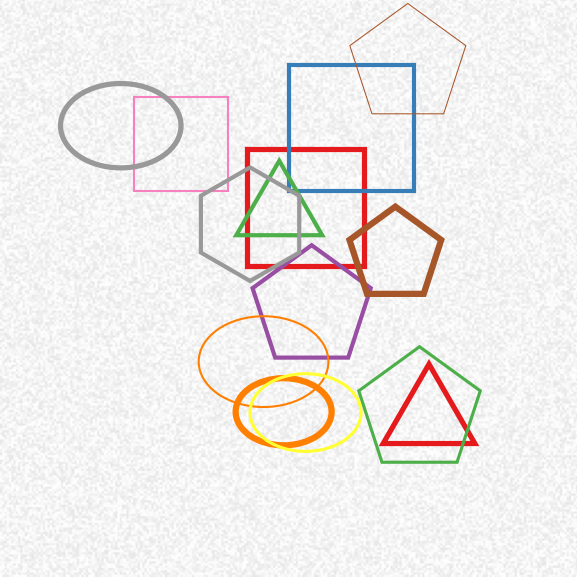[{"shape": "triangle", "thickness": 2.5, "radius": 0.46, "center": [0.743, 0.277]}, {"shape": "square", "thickness": 2.5, "radius": 0.51, "center": [0.529, 0.64]}, {"shape": "square", "thickness": 2, "radius": 0.54, "center": [0.609, 0.777]}, {"shape": "pentagon", "thickness": 1.5, "radius": 0.55, "center": [0.726, 0.288]}, {"shape": "triangle", "thickness": 2, "radius": 0.43, "center": [0.484, 0.635]}, {"shape": "pentagon", "thickness": 2, "radius": 0.54, "center": [0.54, 0.467]}, {"shape": "oval", "thickness": 3, "radius": 0.42, "center": [0.491, 0.286]}, {"shape": "oval", "thickness": 1, "radius": 0.56, "center": [0.456, 0.373]}, {"shape": "oval", "thickness": 1.5, "radius": 0.48, "center": [0.529, 0.285]}, {"shape": "pentagon", "thickness": 3, "radius": 0.42, "center": [0.685, 0.558]}, {"shape": "pentagon", "thickness": 0.5, "radius": 0.53, "center": [0.706, 0.887]}, {"shape": "square", "thickness": 1, "radius": 0.41, "center": [0.314, 0.75]}, {"shape": "oval", "thickness": 2.5, "radius": 0.52, "center": [0.209, 0.781]}, {"shape": "hexagon", "thickness": 2, "radius": 0.49, "center": [0.433, 0.611]}]